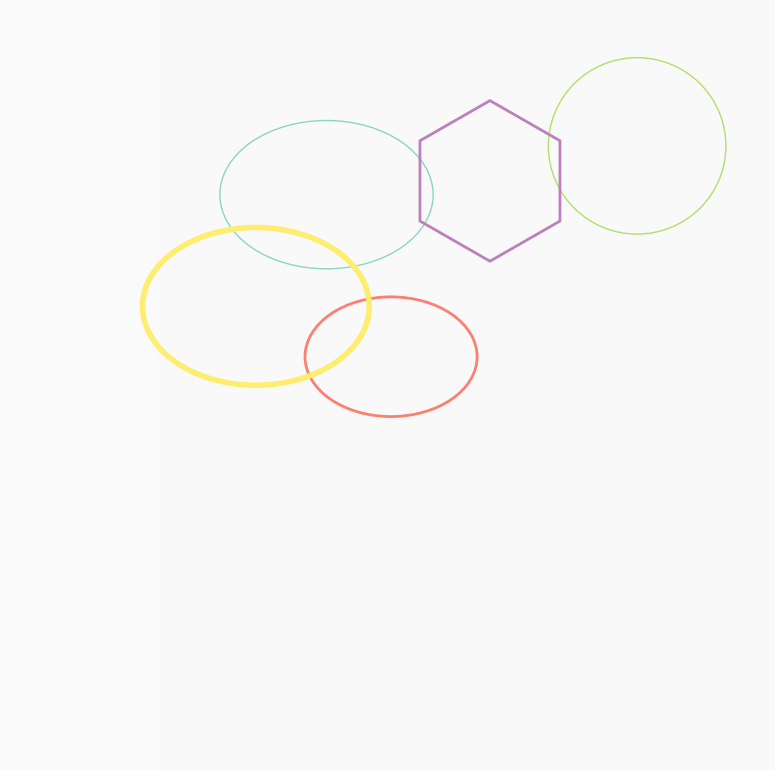[{"shape": "oval", "thickness": 0.5, "radius": 0.69, "center": [0.421, 0.747]}, {"shape": "oval", "thickness": 1, "radius": 0.56, "center": [0.505, 0.537]}, {"shape": "circle", "thickness": 0.5, "radius": 0.57, "center": [0.822, 0.811]}, {"shape": "hexagon", "thickness": 1, "radius": 0.52, "center": [0.632, 0.765]}, {"shape": "oval", "thickness": 2, "radius": 0.73, "center": [0.33, 0.602]}]